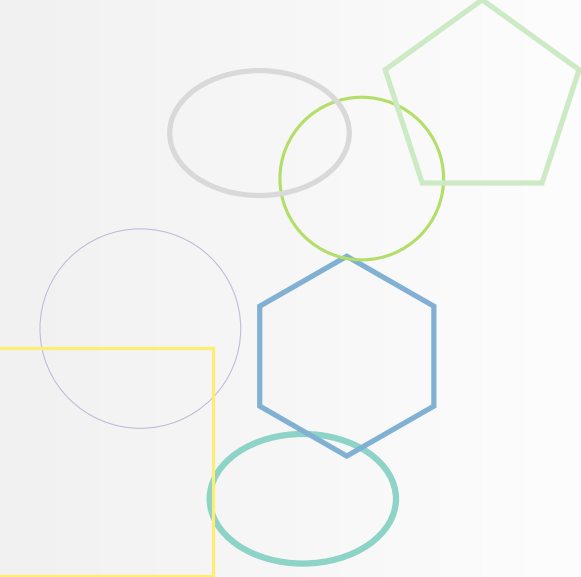[{"shape": "oval", "thickness": 3, "radius": 0.8, "center": [0.521, 0.135]}, {"shape": "circle", "thickness": 0.5, "radius": 0.86, "center": [0.241, 0.43]}, {"shape": "hexagon", "thickness": 2.5, "radius": 0.86, "center": [0.597, 0.382]}, {"shape": "circle", "thickness": 1.5, "radius": 0.7, "center": [0.622, 0.69]}, {"shape": "oval", "thickness": 2.5, "radius": 0.77, "center": [0.446, 0.769]}, {"shape": "pentagon", "thickness": 2.5, "radius": 0.88, "center": [0.83, 0.824]}, {"shape": "square", "thickness": 1.5, "radius": 0.99, "center": [0.169, 0.199]}]